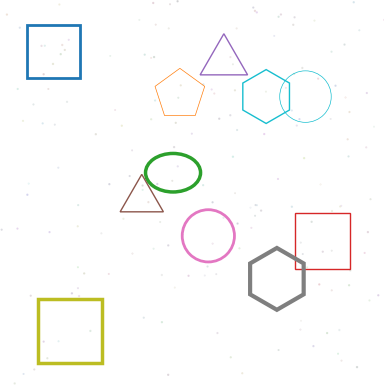[{"shape": "square", "thickness": 2, "radius": 0.35, "center": [0.139, 0.867]}, {"shape": "pentagon", "thickness": 0.5, "radius": 0.34, "center": [0.467, 0.755]}, {"shape": "oval", "thickness": 2.5, "radius": 0.36, "center": [0.449, 0.551]}, {"shape": "square", "thickness": 1, "radius": 0.36, "center": [0.837, 0.374]}, {"shape": "triangle", "thickness": 1, "radius": 0.36, "center": [0.581, 0.841]}, {"shape": "triangle", "thickness": 1, "radius": 0.32, "center": [0.368, 0.482]}, {"shape": "circle", "thickness": 2, "radius": 0.34, "center": [0.541, 0.387]}, {"shape": "hexagon", "thickness": 3, "radius": 0.4, "center": [0.719, 0.276]}, {"shape": "square", "thickness": 2.5, "radius": 0.42, "center": [0.182, 0.141]}, {"shape": "hexagon", "thickness": 1, "radius": 0.35, "center": [0.691, 0.749]}, {"shape": "circle", "thickness": 0.5, "radius": 0.33, "center": [0.793, 0.749]}]